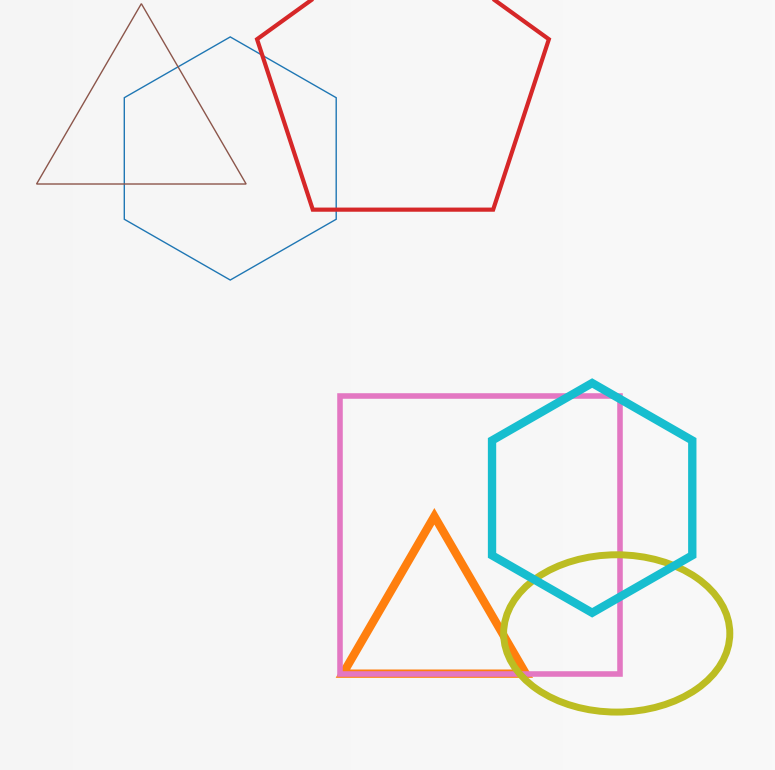[{"shape": "hexagon", "thickness": 0.5, "radius": 0.79, "center": [0.297, 0.794]}, {"shape": "triangle", "thickness": 3, "radius": 0.68, "center": [0.56, 0.193]}, {"shape": "pentagon", "thickness": 1.5, "radius": 0.99, "center": [0.52, 0.888]}, {"shape": "triangle", "thickness": 0.5, "radius": 0.78, "center": [0.182, 0.839]}, {"shape": "square", "thickness": 2, "radius": 0.9, "center": [0.619, 0.305]}, {"shape": "oval", "thickness": 2.5, "radius": 0.73, "center": [0.796, 0.177]}, {"shape": "hexagon", "thickness": 3, "radius": 0.75, "center": [0.764, 0.353]}]